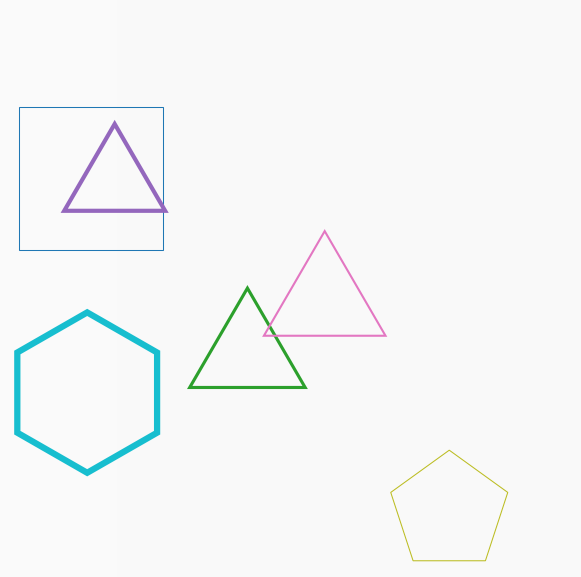[{"shape": "square", "thickness": 0.5, "radius": 0.62, "center": [0.157, 0.69]}, {"shape": "triangle", "thickness": 1.5, "radius": 0.57, "center": [0.426, 0.386]}, {"shape": "triangle", "thickness": 2, "radius": 0.5, "center": [0.197, 0.684]}, {"shape": "triangle", "thickness": 1, "radius": 0.6, "center": [0.559, 0.478]}, {"shape": "pentagon", "thickness": 0.5, "radius": 0.53, "center": [0.773, 0.114]}, {"shape": "hexagon", "thickness": 3, "radius": 0.69, "center": [0.15, 0.319]}]